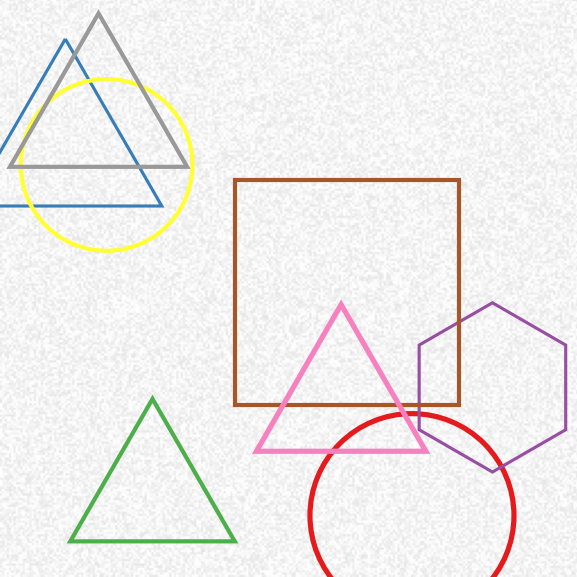[{"shape": "circle", "thickness": 2.5, "radius": 0.88, "center": [0.713, 0.106]}, {"shape": "triangle", "thickness": 1.5, "radius": 0.96, "center": [0.113, 0.739]}, {"shape": "triangle", "thickness": 2, "radius": 0.82, "center": [0.264, 0.144]}, {"shape": "hexagon", "thickness": 1.5, "radius": 0.73, "center": [0.853, 0.328]}, {"shape": "circle", "thickness": 2, "radius": 0.74, "center": [0.185, 0.714]}, {"shape": "square", "thickness": 2, "radius": 0.97, "center": [0.601, 0.492]}, {"shape": "triangle", "thickness": 2.5, "radius": 0.85, "center": [0.591, 0.302]}, {"shape": "triangle", "thickness": 2, "radius": 0.89, "center": [0.171, 0.799]}]